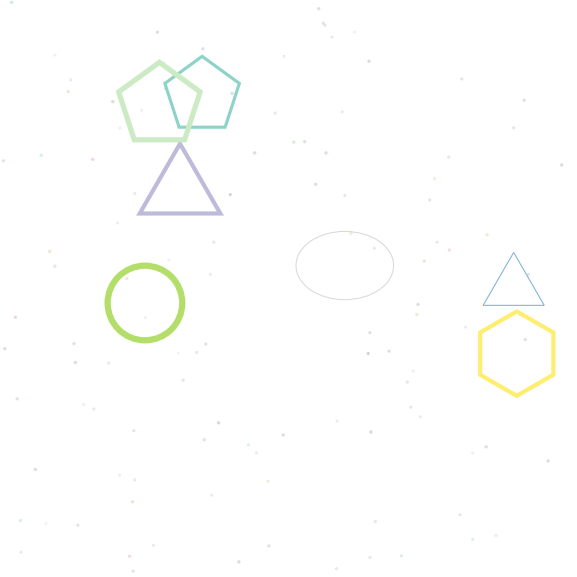[{"shape": "pentagon", "thickness": 1.5, "radius": 0.34, "center": [0.35, 0.834]}, {"shape": "triangle", "thickness": 2, "radius": 0.4, "center": [0.312, 0.67]}, {"shape": "triangle", "thickness": 0.5, "radius": 0.31, "center": [0.889, 0.501]}, {"shape": "circle", "thickness": 3, "radius": 0.32, "center": [0.251, 0.474]}, {"shape": "oval", "thickness": 0.5, "radius": 0.42, "center": [0.597, 0.539]}, {"shape": "pentagon", "thickness": 2.5, "radius": 0.37, "center": [0.276, 0.817]}, {"shape": "hexagon", "thickness": 2, "radius": 0.37, "center": [0.895, 0.387]}]